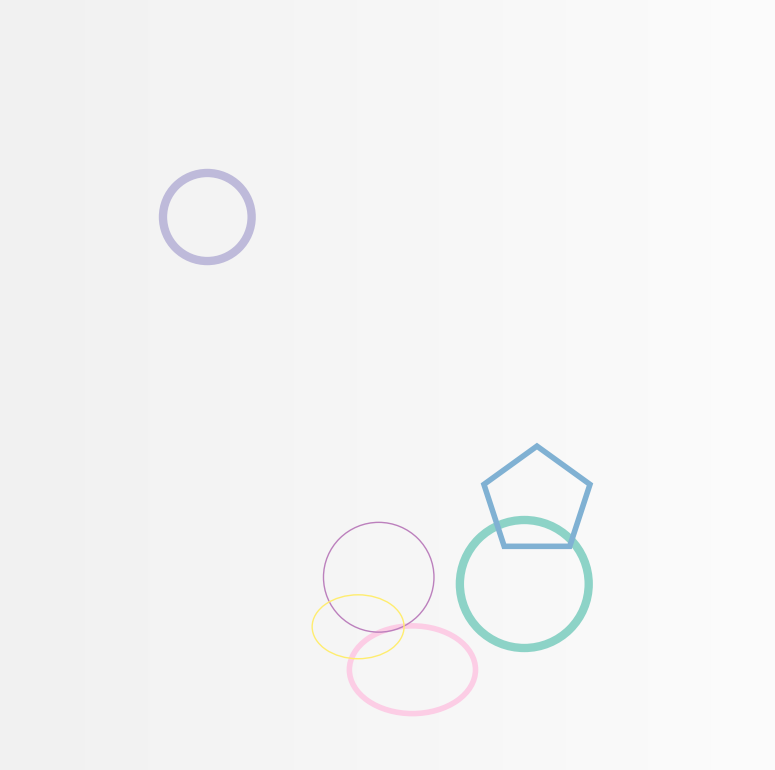[{"shape": "circle", "thickness": 3, "radius": 0.42, "center": [0.677, 0.242]}, {"shape": "circle", "thickness": 3, "radius": 0.29, "center": [0.267, 0.718]}, {"shape": "pentagon", "thickness": 2, "radius": 0.36, "center": [0.693, 0.349]}, {"shape": "oval", "thickness": 2, "radius": 0.41, "center": [0.532, 0.13]}, {"shape": "circle", "thickness": 0.5, "radius": 0.36, "center": [0.489, 0.25]}, {"shape": "oval", "thickness": 0.5, "radius": 0.3, "center": [0.462, 0.186]}]